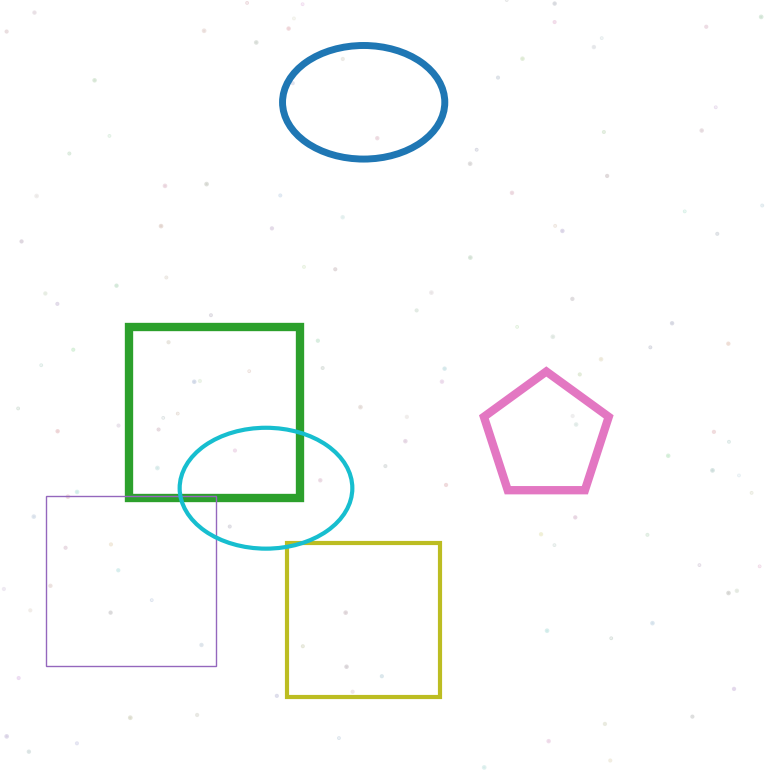[{"shape": "oval", "thickness": 2.5, "radius": 0.53, "center": [0.472, 0.867]}, {"shape": "square", "thickness": 3, "radius": 0.55, "center": [0.278, 0.464]}, {"shape": "square", "thickness": 0.5, "radius": 0.55, "center": [0.17, 0.245]}, {"shape": "pentagon", "thickness": 3, "radius": 0.43, "center": [0.71, 0.432]}, {"shape": "square", "thickness": 1.5, "radius": 0.5, "center": [0.472, 0.195]}, {"shape": "oval", "thickness": 1.5, "radius": 0.56, "center": [0.345, 0.366]}]